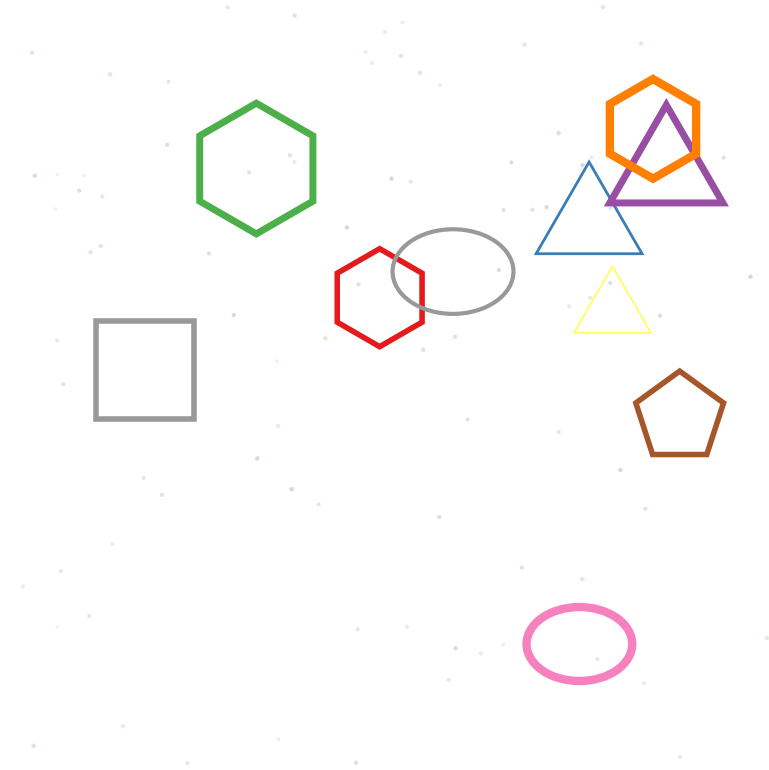[{"shape": "hexagon", "thickness": 2, "radius": 0.32, "center": [0.493, 0.613]}, {"shape": "triangle", "thickness": 1, "radius": 0.4, "center": [0.765, 0.71]}, {"shape": "hexagon", "thickness": 2.5, "radius": 0.42, "center": [0.333, 0.781]}, {"shape": "triangle", "thickness": 2.5, "radius": 0.42, "center": [0.865, 0.779]}, {"shape": "hexagon", "thickness": 3, "radius": 0.32, "center": [0.848, 0.833]}, {"shape": "triangle", "thickness": 0.5, "radius": 0.29, "center": [0.795, 0.597]}, {"shape": "pentagon", "thickness": 2, "radius": 0.3, "center": [0.883, 0.458]}, {"shape": "oval", "thickness": 3, "radius": 0.34, "center": [0.752, 0.164]}, {"shape": "square", "thickness": 2, "radius": 0.32, "center": [0.188, 0.519]}, {"shape": "oval", "thickness": 1.5, "radius": 0.39, "center": [0.588, 0.647]}]